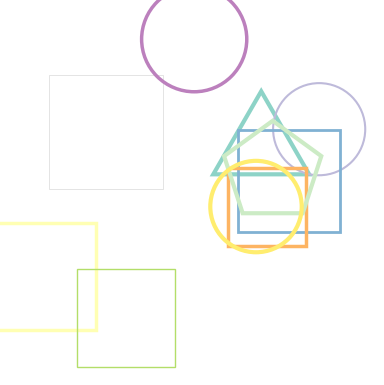[{"shape": "triangle", "thickness": 3, "radius": 0.72, "center": [0.678, 0.619]}, {"shape": "square", "thickness": 2.5, "radius": 0.7, "center": [0.11, 0.282]}, {"shape": "circle", "thickness": 1.5, "radius": 0.6, "center": [0.829, 0.664]}, {"shape": "square", "thickness": 2, "radius": 0.66, "center": [0.752, 0.531]}, {"shape": "square", "thickness": 2.5, "radius": 0.51, "center": [0.694, 0.463]}, {"shape": "square", "thickness": 1, "radius": 0.64, "center": [0.328, 0.175]}, {"shape": "square", "thickness": 0.5, "radius": 0.74, "center": [0.276, 0.658]}, {"shape": "circle", "thickness": 2.5, "radius": 0.68, "center": [0.504, 0.898]}, {"shape": "pentagon", "thickness": 3, "radius": 0.66, "center": [0.708, 0.554]}, {"shape": "circle", "thickness": 3, "radius": 0.59, "center": [0.665, 0.463]}]